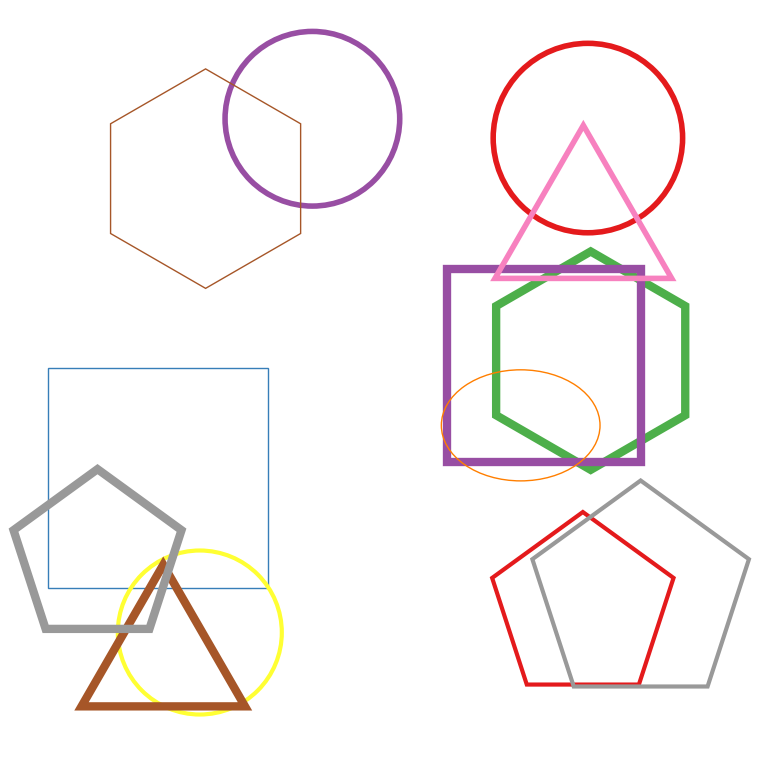[{"shape": "circle", "thickness": 2, "radius": 0.62, "center": [0.763, 0.821]}, {"shape": "pentagon", "thickness": 1.5, "radius": 0.62, "center": [0.757, 0.211]}, {"shape": "square", "thickness": 0.5, "radius": 0.72, "center": [0.205, 0.379]}, {"shape": "hexagon", "thickness": 3, "radius": 0.71, "center": [0.767, 0.532]}, {"shape": "square", "thickness": 3, "radius": 0.63, "center": [0.706, 0.525]}, {"shape": "circle", "thickness": 2, "radius": 0.57, "center": [0.406, 0.846]}, {"shape": "oval", "thickness": 0.5, "radius": 0.52, "center": [0.676, 0.448]}, {"shape": "circle", "thickness": 1.5, "radius": 0.53, "center": [0.259, 0.179]}, {"shape": "triangle", "thickness": 3, "radius": 0.61, "center": [0.212, 0.144]}, {"shape": "hexagon", "thickness": 0.5, "radius": 0.71, "center": [0.267, 0.768]}, {"shape": "triangle", "thickness": 2, "radius": 0.66, "center": [0.758, 0.705]}, {"shape": "pentagon", "thickness": 1.5, "radius": 0.74, "center": [0.832, 0.228]}, {"shape": "pentagon", "thickness": 3, "radius": 0.57, "center": [0.127, 0.276]}]